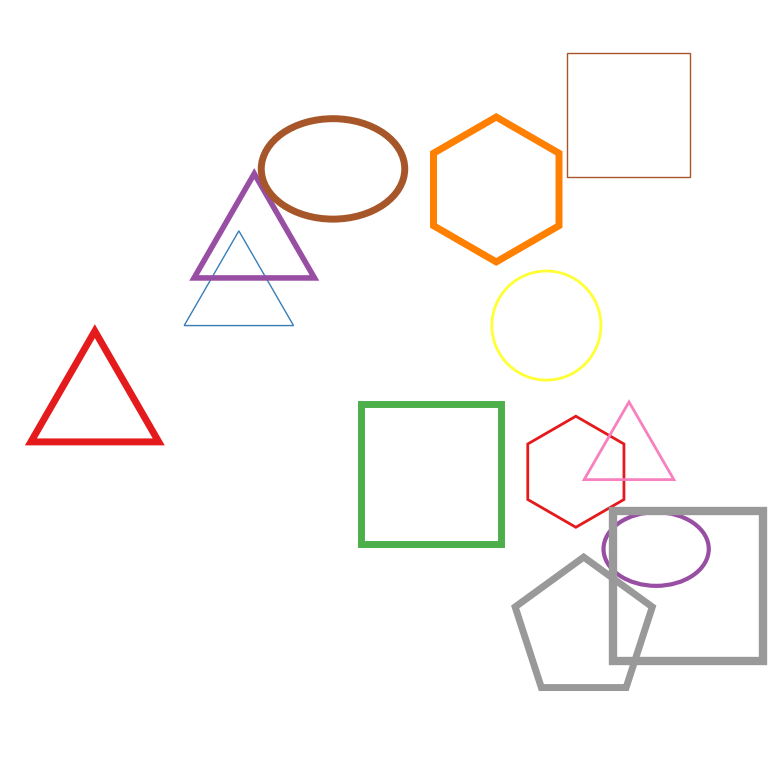[{"shape": "triangle", "thickness": 2.5, "radius": 0.48, "center": [0.123, 0.474]}, {"shape": "hexagon", "thickness": 1, "radius": 0.36, "center": [0.748, 0.387]}, {"shape": "triangle", "thickness": 0.5, "radius": 0.41, "center": [0.31, 0.618]}, {"shape": "square", "thickness": 2.5, "radius": 0.45, "center": [0.559, 0.384]}, {"shape": "oval", "thickness": 1.5, "radius": 0.34, "center": [0.852, 0.287]}, {"shape": "triangle", "thickness": 2, "radius": 0.45, "center": [0.33, 0.684]}, {"shape": "hexagon", "thickness": 2.5, "radius": 0.47, "center": [0.644, 0.754]}, {"shape": "circle", "thickness": 1, "radius": 0.35, "center": [0.71, 0.577]}, {"shape": "oval", "thickness": 2.5, "radius": 0.47, "center": [0.432, 0.781]}, {"shape": "square", "thickness": 0.5, "radius": 0.4, "center": [0.816, 0.851]}, {"shape": "triangle", "thickness": 1, "radius": 0.34, "center": [0.817, 0.411]}, {"shape": "pentagon", "thickness": 2.5, "radius": 0.47, "center": [0.758, 0.183]}, {"shape": "square", "thickness": 3, "radius": 0.49, "center": [0.894, 0.239]}]